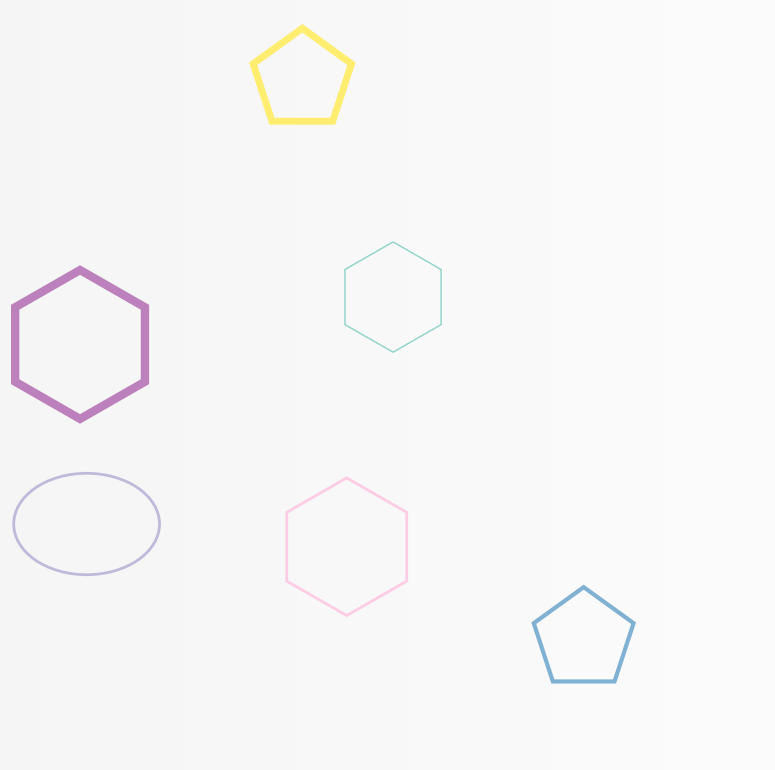[{"shape": "hexagon", "thickness": 0.5, "radius": 0.36, "center": [0.507, 0.614]}, {"shape": "oval", "thickness": 1, "radius": 0.47, "center": [0.112, 0.319]}, {"shape": "pentagon", "thickness": 1.5, "radius": 0.34, "center": [0.753, 0.17]}, {"shape": "hexagon", "thickness": 1, "radius": 0.45, "center": [0.447, 0.29]}, {"shape": "hexagon", "thickness": 3, "radius": 0.48, "center": [0.103, 0.553]}, {"shape": "pentagon", "thickness": 2.5, "radius": 0.33, "center": [0.39, 0.897]}]